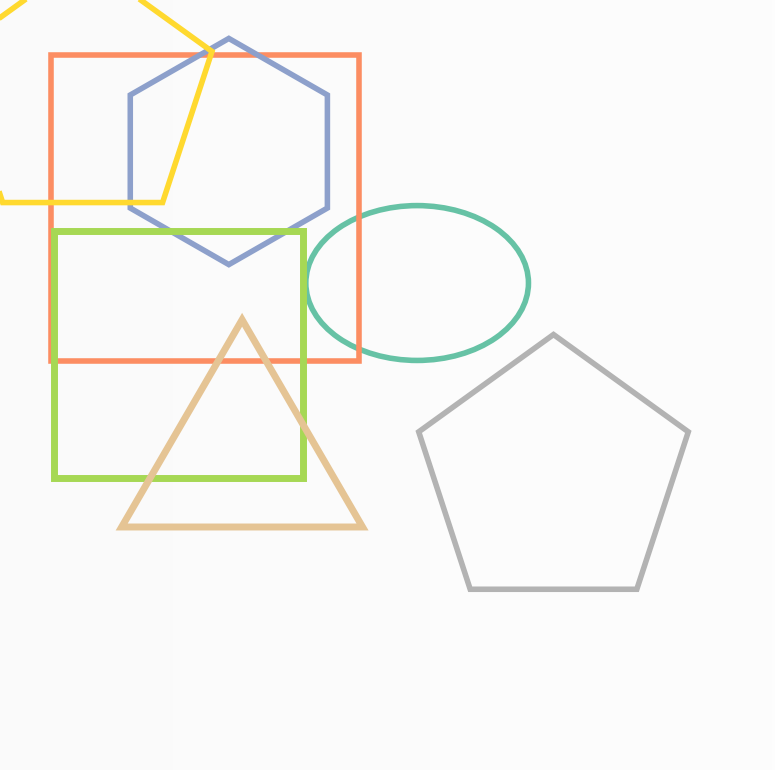[{"shape": "oval", "thickness": 2, "radius": 0.72, "center": [0.538, 0.632]}, {"shape": "square", "thickness": 2, "radius": 0.99, "center": [0.264, 0.729]}, {"shape": "hexagon", "thickness": 2, "radius": 0.73, "center": [0.295, 0.803]}, {"shape": "square", "thickness": 2.5, "radius": 0.8, "center": [0.23, 0.539]}, {"shape": "pentagon", "thickness": 2, "radius": 0.88, "center": [0.107, 0.879]}, {"shape": "triangle", "thickness": 2.5, "radius": 0.9, "center": [0.312, 0.405]}, {"shape": "pentagon", "thickness": 2, "radius": 0.91, "center": [0.714, 0.383]}]